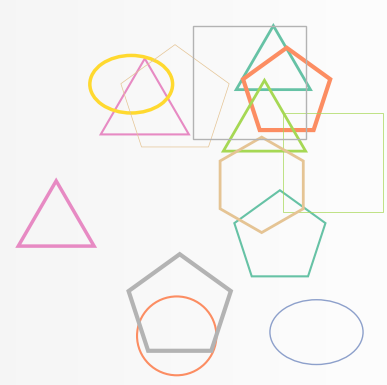[{"shape": "pentagon", "thickness": 1.5, "radius": 0.62, "center": [0.722, 0.382]}, {"shape": "triangle", "thickness": 2, "radius": 0.55, "center": [0.705, 0.823]}, {"shape": "pentagon", "thickness": 3, "radius": 0.59, "center": [0.74, 0.758]}, {"shape": "circle", "thickness": 1.5, "radius": 0.51, "center": [0.456, 0.128]}, {"shape": "oval", "thickness": 1, "radius": 0.6, "center": [0.817, 0.137]}, {"shape": "triangle", "thickness": 1.5, "radius": 0.66, "center": [0.374, 0.717]}, {"shape": "triangle", "thickness": 2.5, "radius": 0.56, "center": [0.145, 0.417]}, {"shape": "triangle", "thickness": 2, "radius": 0.61, "center": [0.682, 0.669]}, {"shape": "square", "thickness": 0.5, "radius": 0.65, "center": [0.858, 0.579]}, {"shape": "oval", "thickness": 2.5, "radius": 0.53, "center": [0.339, 0.781]}, {"shape": "pentagon", "thickness": 0.5, "radius": 0.73, "center": [0.452, 0.737]}, {"shape": "hexagon", "thickness": 2, "radius": 0.62, "center": [0.675, 0.52]}, {"shape": "pentagon", "thickness": 3, "radius": 0.69, "center": [0.464, 0.201]}, {"shape": "square", "thickness": 1, "radius": 0.73, "center": [0.644, 0.785]}]